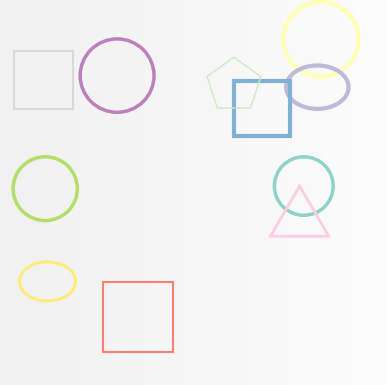[{"shape": "circle", "thickness": 2.5, "radius": 0.38, "center": [0.784, 0.517]}, {"shape": "circle", "thickness": 3, "radius": 0.49, "center": [0.828, 0.898]}, {"shape": "oval", "thickness": 3, "radius": 0.4, "center": [0.819, 0.774]}, {"shape": "square", "thickness": 1.5, "radius": 0.45, "center": [0.355, 0.177]}, {"shape": "square", "thickness": 3, "radius": 0.36, "center": [0.677, 0.718]}, {"shape": "circle", "thickness": 2.5, "radius": 0.41, "center": [0.117, 0.51]}, {"shape": "triangle", "thickness": 2, "radius": 0.43, "center": [0.773, 0.43]}, {"shape": "square", "thickness": 1.5, "radius": 0.38, "center": [0.112, 0.792]}, {"shape": "circle", "thickness": 2.5, "radius": 0.48, "center": [0.302, 0.804]}, {"shape": "pentagon", "thickness": 1, "radius": 0.36, "center": [0.604, 0.778]}, {"shape": "oval", "thickness": 2, "radius": 0.36, "center": [0.123, 0.269]}]